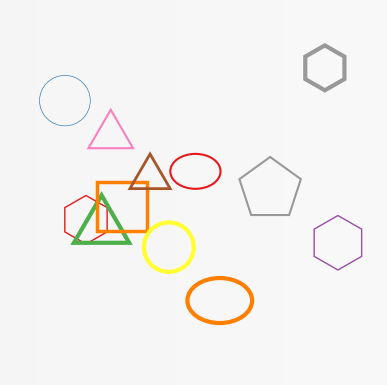[{"shape": "hexagon", "thickness": 1, "radius": 0.32, "center": [0.222, 0.429]}, {"shape": "oval", "thickness": 1.5, "radius": 0.32, "center": [0.504, 0.555]}, {"shape": "circle", "thickness": 0.5, "radius": 0.33, "center": [0.168, 0.739]}, {"shape": "triangle", "thickness": 3, "radius": 0.41, "center": [0.262, 0.411]}, {"shape": "hexagon", "thickness": 1, "radius": 0.35, "center": [0.872, 0.369]}, {"shape": "square", "thickness": 2.5, "radius": 0.32, "center": [0.314, 0.463]}, {"shape": "oval", "thickness": 3, "radius": 0.42, "center": [0.567, 0.219]}, {"shape": "circle", "thickness": 3, "radius": 0.32, "center": [0.436, 0.358]}, {"shape": "triangle", "thickness": 2, "radius": 0.3, "center": [0.387, 0.54]}, {"shape": "triangle", "thickness": 1.5, "radius": 0.33, "center": [0.286, 0.648]}, {"shape": "hexagon", "thickness": 3, "radius": 0.29, "center": [0.838, 0.824]}, {"shape": "pentagon", "thickness": 1.5, "radius": 0.42, "center": [0.697, 0.509]}]